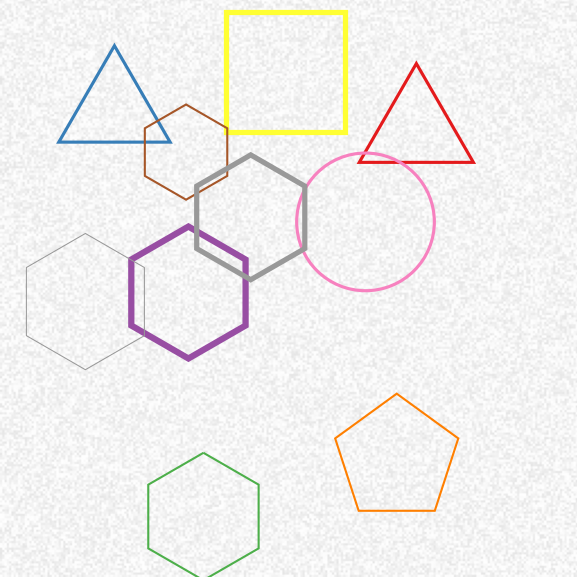[{"shape": "triangle", "thickness": 1.5, "radius": 0.57, "center": [0.721, 0.775]}, {"shape": "triangle", "thickness": 1.5, "radius": 0.56, "center": [0.198, 0.809]}, {"shape": "hexagon", "thickness": 1, "radius": 0.55, "center": [0.352, 0.105]}, {"shape": "hexagon", "thickness": 3, "radius": 0.57, "center": [0.326, 0.493]}, {"shape": "pentagon", "thickness": 1, "radius": 0.56, "center": [0.687, 0.205]}, {"shape": "square", "thickness": 2.5, "radius": 0.52, "center": [0.494, 0.875]}, {"shape": "hexagon", "thickness": 1, "radius": 0.41, "center": [0.322, 0.736]}, {"shape": "circle", "thickness": 1.5, "radius": 0.6, "center": [0.633, 0.615]}, {"shape": "hexagon", "thickness": 2.5, "radius": 0.54, "center": [0.434, 0.623]}, {"shape": "hexagon", "thickness": 0.5, "radius": 0.59, "center": [0.148, 0.477]}]